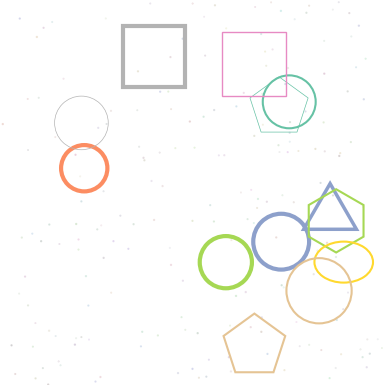[{"shape": "circle", "thickness": 1.5, "radius": 0.34, "center": [0.751, 0.736]}, {"shape": "pentagon", "thickness": 0.5, "radius": 0.4, "center": [0.725, 0.721]}, {"shape": "circle", "thickness": 3, "radius": 0.3, "center": [0.219, 0.563]}, {"shape": "triangle", "thickness": 2.5, "radius": 0.4, "center": [0.857, 0.444]}, {"shape": "circle", "thickness": 3, "radius": 0.36, "center": [0.73, 0.372]}, {"shape": "square", "thickness": 1, "radius": 0.42, "center": [0.659, 0.834]}, {"shape": "circle", "thickness": 3, "radius": 0.34, "center": [0.587, 0.319]}, {"shape": "hexagon", "thickness": 1.5, "radius": 0.41, "center": [0.873, 0.426]}, {"shape": "oval", "thickness": 1.5, "radius": 0.38, "center": [0.893, 0.319]}, {"shape": "pentagon", "thickness": 1.5, "radius": 0.42, "center": [0.661, 0.101]}, {"shape": "circle", "thickness": 1.5, "radius": 0.42, "center": [0.829, 0.245]}, {"shape": "circle", "thickness": 0.5, "radius": 0.35, "center": [0.212, 0.681]}, {"shape": "square", "thickness": 3, "radius": 0.4, "center": [0.4, 0.853]}]